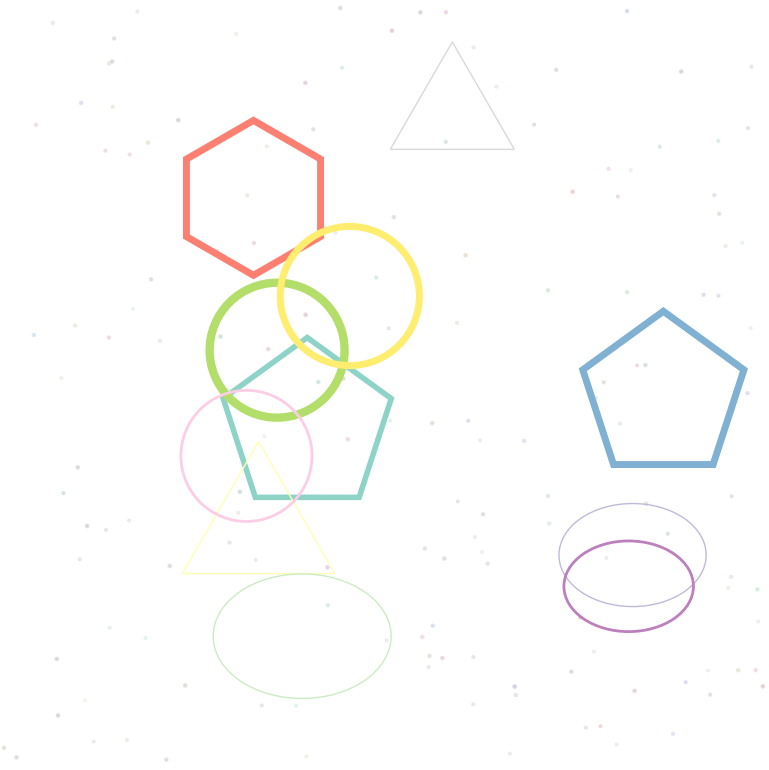[{"shape": "pentagon", "thickness": 2, "radius": 0.57, "center": [0.399, 0.447]}, {"shape": "triangle", "thickness": 0.5, "radius": 0.57, "center": [0.336, 0.312]}, {"shape": "oval", "thickness": 0.5, "radius": 0.48, "center": [0.822, 0.279]}, {"shape": "hexagon", "thickness": 2.5, "radius": 0.5, "center": [0.329, 0.743]}, {"shape": "pentagon", "thickness": 2.5, "radius": 0.55, "center": [0.861, 0.486]}, {"shape": "circle", "thickness": 3, "radius": 0.44, "center": [0.36, 0.545]}, {"shape": "circle", "thickness": 1, "radius": 0.43, "center": [0.32, 0.408]}, {"shape": "triangle", "thickness": 0.5, "radius": 0.46, "center": [0.587, 0.853]}, {"shape": "oval", "thickness": 1, "radius": 0.42, "center": [0.816, 0.239]}, {"shape": "oval", "thickness": 0.5, "radius": 0.58, "center": [0.392, 0.174]}, {"shape": "circle", "thickness": 2.5, "radius": 0.45, "center": [0.454, 0.616]}]